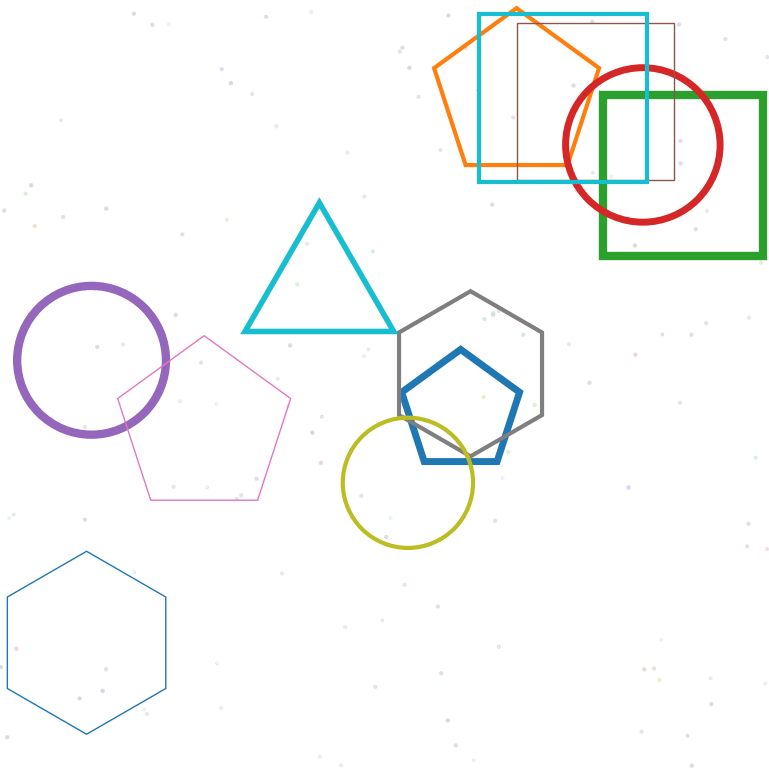[{"shape": "hexagon", "thickness": 0.5, "radius": 0.59, "center": [0.112, 0.165]}, {"shape": "pentagon", "thickness": 2.5, "radius": 0.4, "center": [0.598, 0.466]}, {"shape": "pentagon", "thickness": 1.5, "radius": 0.56, "center": [0.671, 0.877]}, {"shape": "square", "thickness": 3, "radius": 0.52, "center": [0.887, 0.772]}, {"shape": "circle", "thickness": 2.5, "radius": 0.5, "center": [0.835, 0.812]}, {"shape": "circle", "thickness": 3, "radius": 0.48, "center": [0.119, 0.532]}, {"shape": "square", "thickness": 0.5, "radius": 0.51, "center": [0.773, 0.868]}, {"shape": "pentagon", "thickness": 0.5, "radius": 0.59, "center": [0.265, 0.446]}, {"shape": "hexagon", "thickness": 1.5, "radius": 0.54, "center": [0.611, 0.515]}, {"shape": "circle", "thickness": 1.5, "radius": 0.42, "center": [0.53, 0.373]}, {"shape": "triangle", "thickness": 2, "radius": 0.56, "center": [0.415, 0.625]}, {"shape": "square", "thickness": 1.5, "radius": 0.55, "center": [0.731, 0.873]}]